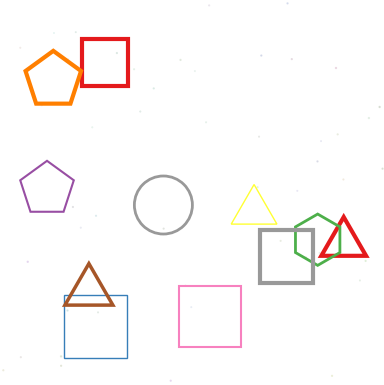[{"shape": "triangle", "thickness": 3, "radius": 0.34, "center": [0.893, 0.369]}, {"shape": "square", "thickness": 3, "radius": 0.3, "center": [0.273, 0.837]}, {"shape": "square", "thickness": 1, "radius": 0.41, "center": [0.248, 0.152]}, {"shape": "hexagon", "thickness": 2, "radius": 0.33, "center": [0.825, 0.377]}, {"shape": "pentagon", "thickness": 1.5, "radius": 0.37, "center": [0.122, 0.509]}, {"shape": "pentagon", "thickness": 3, "radius": 0.38, "center": [0.138, 0.792]}, {"shape": "triangle", "thickness": 1, "radius": 0.34, "center": [0.66, 0.452]}, {"shape": "triangle", "thickness": 2.5, "radius": 0.36, "center": [0.231, 0.243]}, {"shape": "square", "thickness": 1.5, "radius": 0.4, "center": [0.545, 0.178]}, {"shape": "square", "thickness": 3, "radius": 0.34, "center": [0.745, 0.334]}, {"shape": "circle", "thickness": 2, "radius": 0.38, "center": [0.424, 0.468]}]